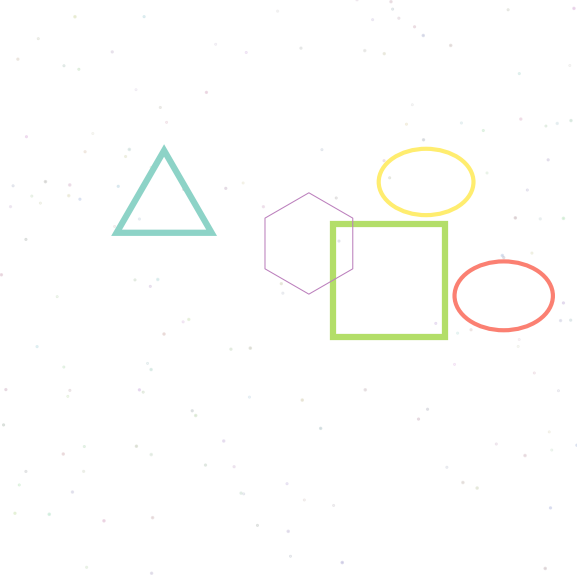[{"shape": "triangle", "thickness": 3, "radius": 0.47, "center": [0.284, 0.644]}, {"shape": "oval", "thickness": 2, "radius": 0.43, "center": [0.872, 0.487]}, {"shape": "square", "thickness": 3, "radius": 0.49, "center": [0.674, 0.513]}, {"shape": "hexagon", "thickness": 0.5, "radius": 0.44, "center": [0.535, 0.578]}, {"shape": "oval", "thickness": 2, "radius": 0.41, "center": [0.738, 0.684]}]